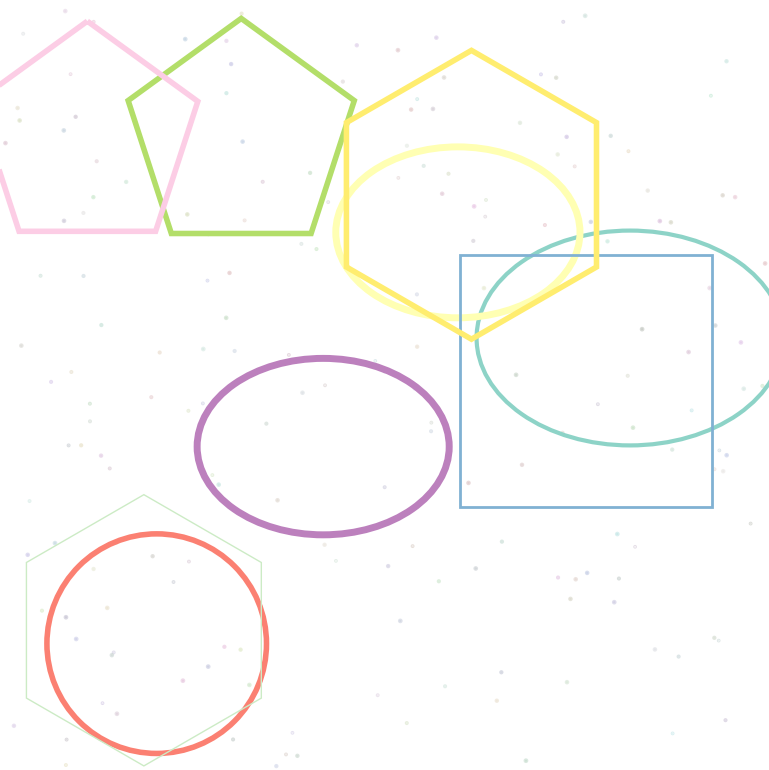[{"shape": "oval", "thickness": 1.5, "radius": 1.0, "center": [0.818, 0.561]}, {"shape": "oval", "thickness": 2.5, "radius": 0.79, "center": [0.595, 0.698]}, {"shape": "circle", "thickness": 2, "radius": 0.71, "center": [0.204, 0.164]}, {"shape": "square", "thickness": 1, "radius": 0.82, "center": [0.761, 0.505]}, {"shape": "pentagon", "thickness": 2, "radius": 0.77, "center": [0.313, 0.822]}, {"shape": "pentagon", "thickness": 2, "radius": 0.75, "center": [0.113, 0.822]}, {"shape": "oval", "thickness": 2.5, "radius": 0.82, "center": [0.42, 0.42]}, {"shape": "hexagon", "thickness": 0.5, "radius": 0.88, "center": [0.187, 0.181]}, {"shape": "hexagon", "thickness": 2, "radius": 0.94, "center": [0.612, 0.747]}]